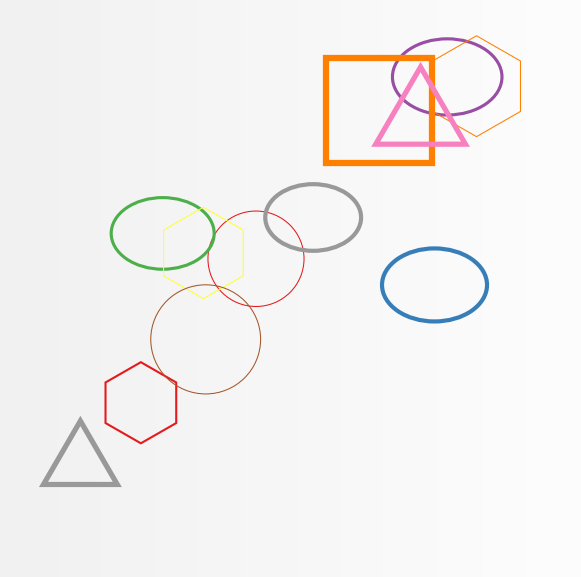[{"shape": "hexagon", "thickness": 1, "radius": 0.35, "center": [0.242, 0.302]}, {"shape": "circle", "thickness": 0.5, "radius": 0.41, "center": [0.44, 0.551]}, {"shape": "oval", "thickness": 2, "radius": 0.45, "center": [0.748, 0.506]}, {"shape": "oval", "thickness": 1.5, "radius": 0.44, "center": [0.28, 0.595]}, {"shape": "oval", "thickness": 1.5, "radius": 0.47, "center": [0.769, 0.866]}, {"shape": "hexagon", "thickness": 0.5, "radius": 0.44, "center": [0.82, 0.85]}, {"shape": "square", "thickness": 3, "radius": 0.46, "center": [0.652, 0.808]}, {"shape": "hexagon", "thickness": 0.5, "radius": 0.4, "center": [0.35, 0.561]}, {"shape": "circle", "thickness": 0.5, "radius": 0.47, "center": [0.354, 0.411]}, {"shape": "triangle", "thickness": 2.5, "radius": 0.45, "center": [0.724, 0.794]}, {"shape": "oval", "thickness": 2, "radius": 0.41, "center": [0.539, 0.623]}, {"shape": "triangle", "thickness": 2.5, "radius": 0.37, "center": [0.138, 0.197]}]